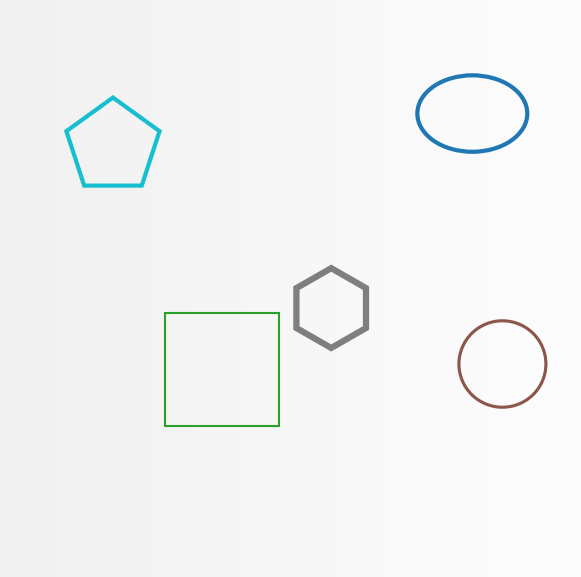[{"shape": "oval", "thickness": 2, "radius": 0.47, "center": [0.813, 0.803]}, {"shape": "square", "thickness": 1, "radius": 0.49, "center": [0.382, 0.36]}, {"shape": "circle", "thickness": 1.5, "radius": 0.37, "center": [0.864, 0.369]}, {"shape": "hexagon", "thickness": 3, "radius": 0.35, "center": [0.57, 0.466]}, {"shape": "pentagon", "thickness": 2, "radius": 0.42, "center": [0.194, 0.746]}]